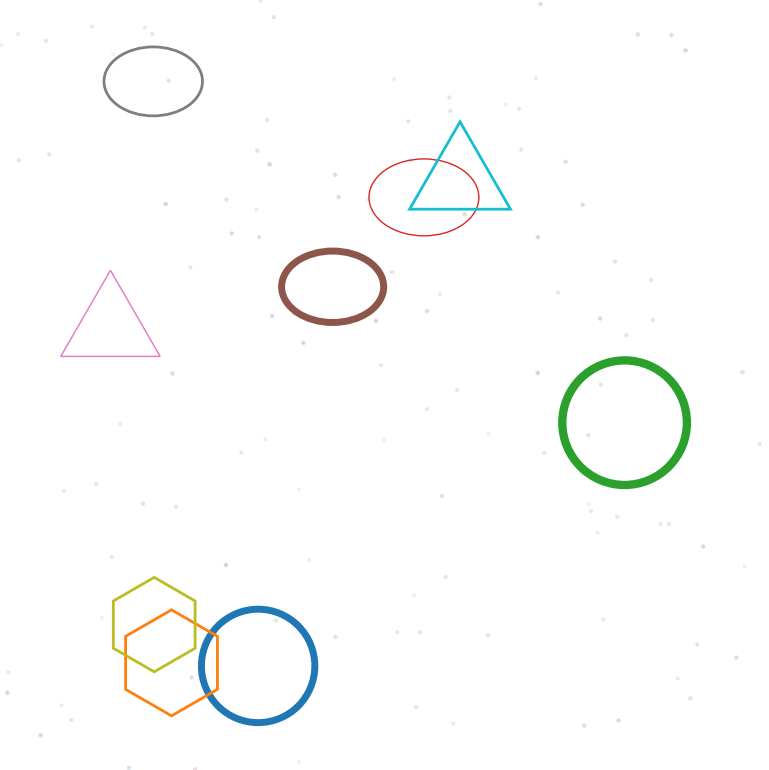[{"shape": "circle", "thickness": 2.5, "radius": 0.37, "center": [0.335, 0.135]}, {"shape": "hexagon", "thickness": 1, "radius": 0.34, "center": [0.223, 0.139]}, {"shape": "circle", "thickness": 3, "radius": 0.4, "center": [0.811, 0.451]}, {"shape": "oval", "thickness": 0.5, "radius": 0.36, "center": [0.551, 0.744]}, {"shape": "oval", "thickness": 2.5, "radius": 0.33, "center": [0.432, 0.628]}, {"shape": "triangle", "thickness": 0.5, "radius": 0.37, "center": [0.143, 0.574]}, {"shape": "oval", "thickness": 1, "radius": 0.32, "center": [0.199, 0.894]}, {"shape": "hexagon", "thickness": 1, "radius": 0.31, "center": [0.2, 0.189]}, {"shape": "triangle", "thickness": 1, "radius": 0.38, "center": [0.597, 0.766]}]